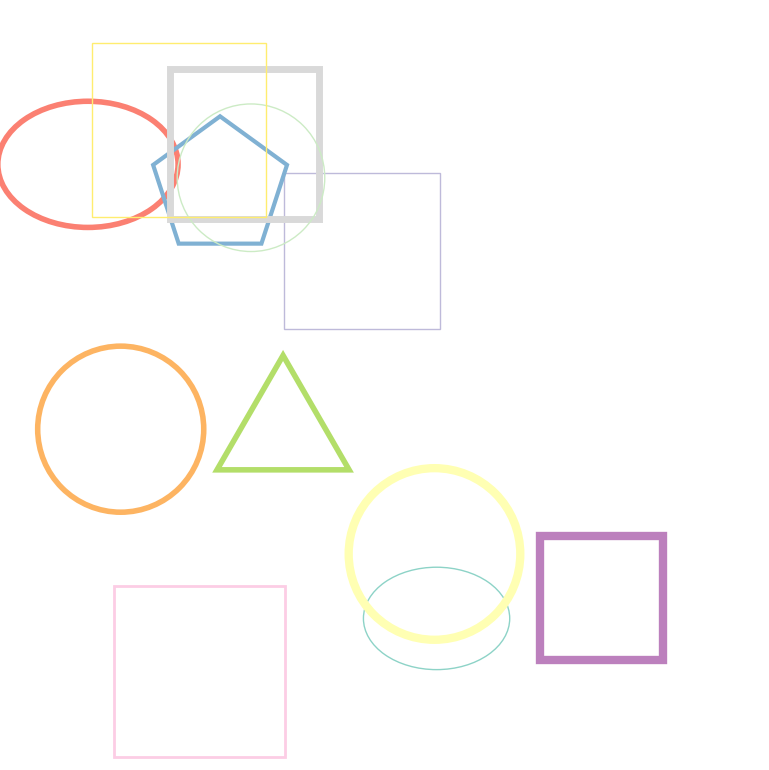[{"shape": "oval", "thickness": 0.5, "radius": 0.47, "center": [0.567, 0.197]}, {"shape": "circle", "thickness": 3, "radius": 0.56, "center": [0.564, 0.281]}, {"shape": "square", "thickness": 0.5, "radius": 0.51, "center": [0.47, 0.674]}, {"shape": "oval", "thickness": 2, "radius": 0.59, "center": [0.114, 0.787]}, {"shape": "pentagon", "thickness": 1.5, "radius": 0.46, "center": [0.286, 0.758]}, {"shape": "circle", "thickness": 2, "radius": 0.54, "center": [0.157, 0.443]}, {"shape": "triangle", "thickness": 2, "radius": 0.5, "center": [0.368, 0.439]}, {"shape": "square", "thickness": 1, "radius": 0.56, "center": [0.26, 0.128]}, {"shape": "square", "thickness": 2.5, "radius": 0.49, "center": [0.317, 0.813]}, {"shape": "square", "thickness": 3, "radius": 0.4, "center": [0.781, 0.223]}, {"shape": "circle", "thickness": 0.5, "radius": 0.48, "center": [0.326, 0.769]}, {"shape": "square", "thickness": 0.5, "radius": 0.56, "center": [0.232, 0.831]}]